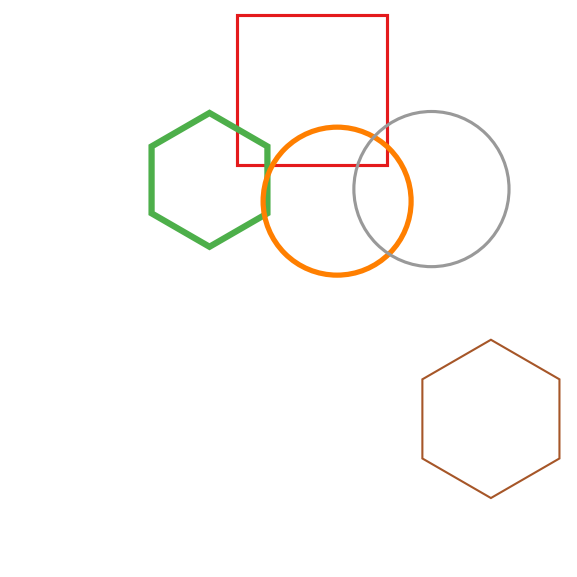[{"shape": "square", "thickness": 1.5, "radius": 0.65, "center": [0.54, 0.844]}, {"shape": "hexagon", "thickness": 3, "radius": 0.58, "center": [0.363, 0.688]}, {"shape": "circle", "thickness": 2.5, "radius": 0.64, "center": [0.584, 0.651]}, {"shape": "hexagon", "thickness": 1, "radius": 0.69, "center": [0.85, 0.274]}, {"shape": "circle", "thickness": 1.5, "radius": 0.67, "center": [0.747, 0.672]}]